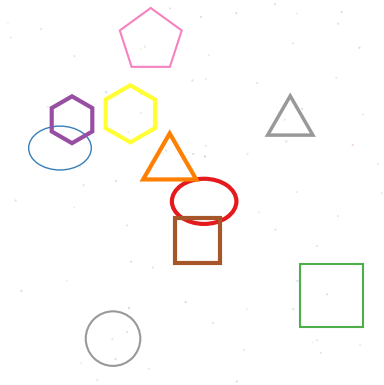[{"shape": "oval", "thickness": 3, "radius": 0.42, "center": [0.53, 0.477]}, {"shape": "oval", "thickness": 1, "radius": 0.41, "center": [0.156, 0.615]}, {"shape": "square", "thickness": 1.5, "radius": 0.41, "center": [0.862, 0.232]}, {"shape": "hexagon", "thickness": 3, "radius": 0.3, "center": [0.187, 0.689]}, {"shape": "triangle", "thickness": 3, "radius": 0.4, "center": [0.441, 0.574]}, {"shape": "hexagon", "thickness": 3, "radius": 0.37, "center": [0.338, 0.704]}, {"shape": "square", "thickness": 3, "radius": 0.29, "center": [0.513, 0.376]}, {"shape": "pentagon", "thickness": 1.5, "radius": 0.42, "center": [0.392, 0.895]}, {"shape": "circle", "thickness": 1.5, "radius": 0.35, "center": [0.294, 0.12]}, {"shape": "triangle", "thickness": 2.5, "radius": 0.34, "center": [0.754, 0.683]}]